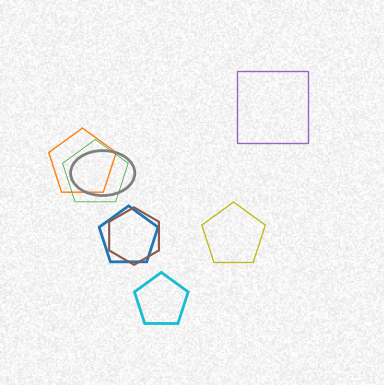[{"shape": "pentagon", "thickness": 2, "radius": 0.4, "center": [0.334, 0.385]}, {"shape": "pentagon", "thickness": 1, "radius": 0.46, "center": [0.214, 0.575]}, {"shape": "pentagon", "thickness": 0.5, "radius": 0.45, "center": [0.248, 0.548]}, {"shape": "square", "thickness": 1, "radius": 0.46, "center": [0.707, 0.723]}, {"shape": "hexagon", "thickness": 1.5, "radius": 0.37, "center": [0.348, 0.387]}, {"shape": "oval", "thickness": 2, "radius": 0.42, "center": [0.267, 0.55]}, {"shape": "pentagon", "thickness": 1, "radius": 0.43, "center": [0.607, 0.388]}, {"shape": "pentagon", "thickness": 2, "radius": 0.37, "center": [0.419, 0.219]}]